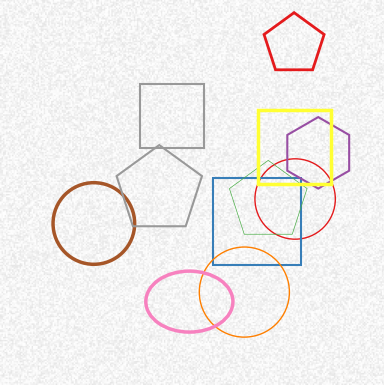[{"shape": "pentagon", "thickness": 2, "radius": 0.41, "center": [0.764, 0.885]}, {"shape": "circle", "thickness": 1, "radius": 0.52, "center": [0.767, 0.483]}, {"shape": "square", "thickness": 1.5, "radius": 0.57, "center": [0.667, 0.425]}, {"shape": "pentagon", "thickness": 0.5, "radius": 0.53, "center": [0.697, 0.477]}, {"shape": "hexagon", "thickness": 1.5, "radius": 0.46, "center": [0.827, 0.603]}, {"shape": "circle", "thickness": 1, "radius": 0.59, "center": [0.635, 0.241]}, {"shape": "square", "thickness": 2.5, "radius": 0.48, "center": [0.765, 0.618]}, {"shape": "circle", "thickness": 2.5, "radius": 0.53, "center": [0.244, 0.419]}, {"shape": "oval", "thickness": 2.5, "radius": 0.57, "center": [0.492, 0.217]}, {"shape": "pentagon", "thickness": 1.5, "radius": 0.58, "center": [0.414, 0.507]}, {"shape": "square", "thickness": 1.5, "radius": 0.41, "center": [0.446, 0.699]}]